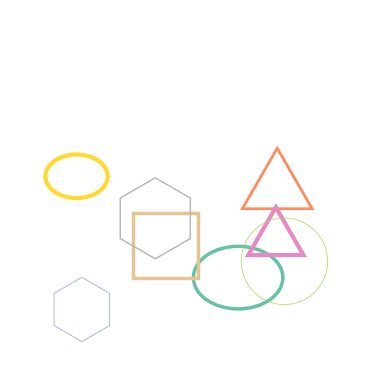[{"shape": "oval", "thickness": 2.5, "radius": 0.58, "center": [0.619, 0.279]}, {"shape": "triangle", "thickness": 2, "radius": 0.52, "center": [0.72, 0.51]}, {"shape": "hexagon", "thickness": 0.5, "radius": 0.42, "center": [0.213, 0.196]}, {"shape": "triangle", "thickness": 3, "radius": 0.41, "center": [0.716, 0.379]}, {"shape": "circle", "thickness": 0.5, "radius": 0.56, "center": [0.739, 0.321]}, {"shape": "oval", "thickness": 3, "radius": 0.4, "center": [0.199, 0.542]}, {"shape": "square", "thickness": 2.5, "radius": 0.42, "center": [0.429, 0.361]}, {"shape": "hexagon", "thickness": 1, "radius": 0.53, "center": [0.403, 0.433]}]